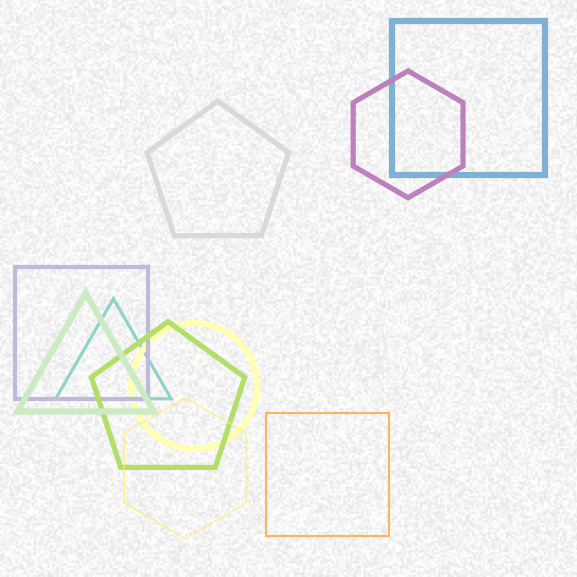[{"shape": "triangle", "thickness": 1.5, "radius": 0.58, "center": [0.196, 0.366]}, {"shape": "circle", "thickness": 3, "radius": 0.54, "center": [0.336, 0.331]}, {"shape": "square", "thickness": 2, "radius": 0.57, "center": [0.141, 0.422]}, {"shape": "square", "thickness": 3, "radius": 0.66, "center": [0.812, 0.83]}, {"shape": "square", "thickness": 1, "radius": 0.53, "center": [0.567, 0.177]}, {"shape": "pentagon", "thickness": 2.5, "radius": 0.7, "center": [0.291, 0.303]}, {"shape": "pentagon", "thickness": 2.5, "radius": 0.64, "center": [0.377, 0.695]}, {"shape": "hexagon", "thickness": 2.5, "radius": 0.55, "center": [0.707, 0.767]}, {"shape": "triangle", "thickness": 3, "radius": 0.68, "center": [0.148, 0.355]}, {"shape": "hexagon", "thickness": 0.5, "radius": 0.61, "center": [0.321, 0.189]}]